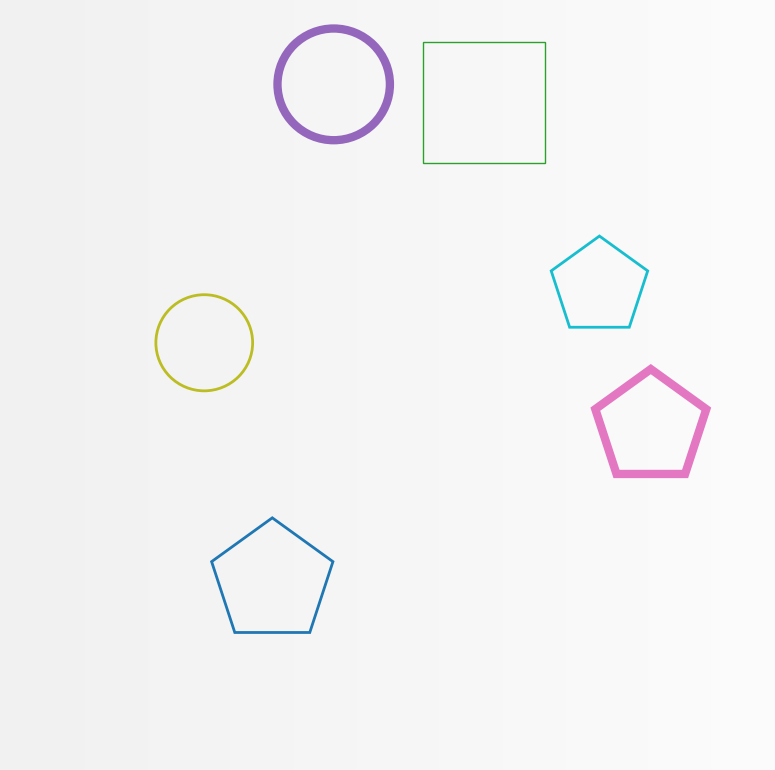[{"shape": "pentagon", "thickness": 1, "radius": 0.41, "center": [0.351, 0.245]}, {"shape": "square", "thickness": 0.5, "radius": 0.39, "center": [0.624, 0.867]}, {"shape": "circle", "thickness": 3, "radius": 0.36, "center": [0.431, 0.89]}, {"shape": "pentagon", "thickness": 3, "radius": 0.38, "center": [0.84, 0.445]}, {"shape": "circle", "thickness": 1, "radius": 0.31, "center": [0.264, 0.555]}, {"shape": "pentagon", "thickness": 1, "radius": 0.33, "center": [0.773, 0.628]}]